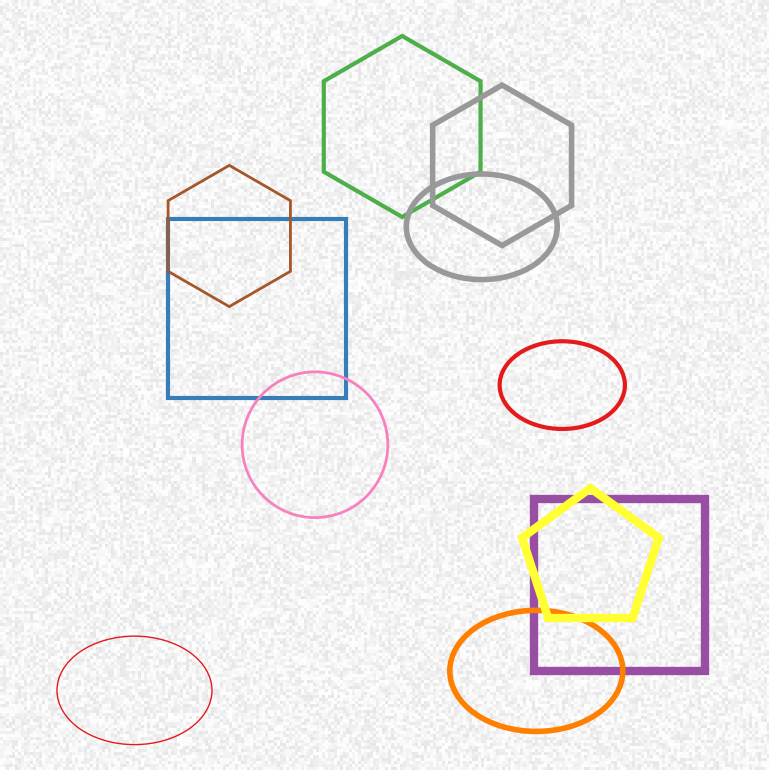[{"shape": "oval", "thickness": 1.5, "radius": 0.41, "center": [0.73, 0.5]}, {"shape": "oval", "thickness": 0.5, "radius": 0.5, "center": [0.175, 0.103]}, {"shape": "square", "thickness": 1.5, "radius": 0.58, "center": [0.334, 0.599]}, {"shape": "hexagon", "thickness": 1.5, "radius": 0.59, "center": [0.522, 0.836]}, {"shape": "square", "thickness": 3, "radius": 0.56, "center": [0.805, 0.24]}, {"shape": "oval", "thickness": 2, "radius": 0.56, "center": [0.696, 0.129]}, {"shape": "pentagon", "thickness": 3, "radius": 0.47, "center": [0.767, 0.273]}, {"shape": "hexagon", "thickness": 1, "radius": 0.46, "center": [0.298, 0.694]}, {"shape": "circle", "thickness": 1, "radius": 0.47, "center": [0.409, 0.422]}, {"shape": "hexagon", "thickness": 2, "radius": 0.52, "center": [0.652, 0.785]}, {"shape": "oval", "thickness": 2, "radius": 0.49, "center": [0.626, 0.705]}]